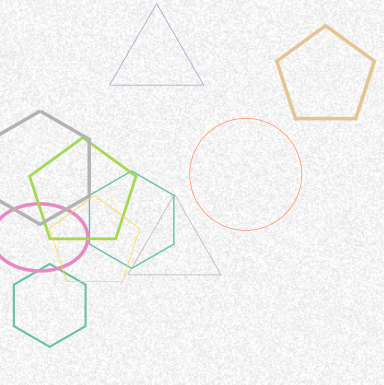[{"shape": "hexagon", "thickness": 1.5, "radius": 0.54, "center": [0.129, 0.207]}, {"shape": "hexagon", "thickness": 1, "radius": 0.63, "center": [0.342, 0.429]}, {"shape": "circle", "thickness": 0.5, "radius": 0.73, "center": [0.638, 0.547]}, {"shape": "triangle", "thickness": 0.5, "radius": 0.71, "center": [0.407, 0.849]}, {"shape": "oval", "thickness": 2.5, "radius": 0.62, "center": [0.103, 0.383]}, {"shape": "pentagon", "thickness": 2, "radius": 0.73, "center": [0.215, 0.497]}, {"shape": "pentagon", "thickness": 0.5, "radius": 0.62, "center": [0.246, 0.369]}, {"shape": "pentagon", "thickness": 2.5, "radius": 0.67, "center": [0.846, 0.8]}, {"shape": "hexagon", "thickness": 2.5, "radius": 0.74, "center": [0.104, 0.564]}, {"shape": "triangle", "thickness": 0.5, "radius": 0.7, "center": [0.453, 0.356]}]